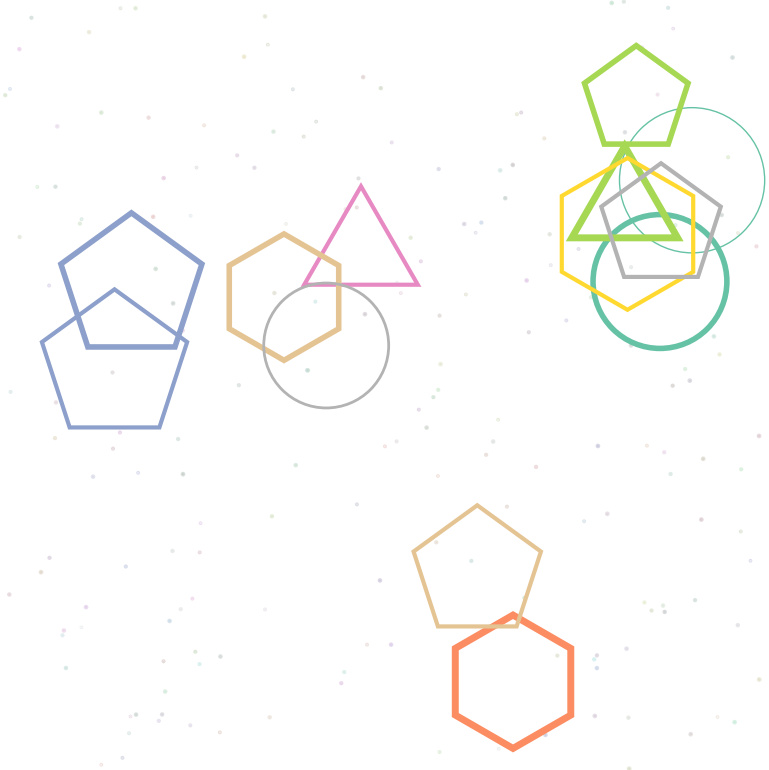[{"shape": "circle", "thickness": 0.5, "radius": 0.47, "center": [0.899, 0.766]}, {"shape": "circle", "thickness": 2, "radius": 0.43, "center": [0.857, 0.634]}, {"shape": "hexagon", "thickness": 2.5, "radius": 0.43, "center": [0.666, 0.115]}, {"shape": "pentagon", "thickness": 2, "radius": 0.48, "center": [0.171, 0.627]}, {"shape": "pentagon", "thickness": 1.5, "radius": 0.5, "center": [0.149, 0.525]}, {"shape": "triangle", "thickness": 1.5, "radius": 0.43, "center": [0.469, 0.673]}, {"shape": "pentagon", "thickness": 2, "radius": 0.35, "center": [0.826, 0.87]}, {"shape": "triangle", "thickness": 2.5, "radius": 0.4, "center": [0.811, 0.731]}, {"shape": "hexagon", "thickness": 1.5, "radius": 0.49, "center": [0.815, 0.696]}, {"shape": "pentagon", "thickness": 1.5, "radius": 0.43, "center": [0.62, 0.257]}, {"shape": "hexagon", "thickness": 2, "radius": 0.41, "center": [0.369, 0.614]}, {"shape": "circle", "thickness": 1, "radius": 0.41, "center": [0.424, 0.551]}, {"shape": "pentagon", "thickness": 1.5, "radius": 0.41, "center": [0.858, 0.706]}]